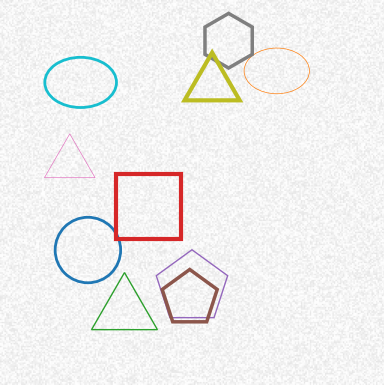[{"shape": "circle", "thickness": 2, "radius": 0.43, "center": [0.228, 0.351]}, {"shape": "oval", "thickness": 0.5, "radius": 0.42, "center": [0.719, 0.816]}, {"shape": "triangle", "thickness": 1, "radius": 0.49, "center": [0.323, 0.193]}, {"shape": "square", "thickness": 3, "radius": 0.42, "center": [0.385, 0.464]}, {"shape": "pentagon", "thickness": 1, "radius": 0.49, "center": [0.499, 0.254]}, {"shape": "pentagon", "thickness": 2.5, "radius": 0.38, "center": [0.493, 0.225]}, {"shape": "triangle", "thickness": 0.5, "radius": 0.38, "center": [0.181, 0.576]}, {"shape": "hexagon", "thickness": 2.5, "radius": 0.35, "center": [0.594, 0.894]}, {"shape": "triangle", "thickness": 3, "radius": 0.41, "center": [0.551, 0.781]}, {"shape": "oval", "thickness": 2, "radius": 0.47, "center": [0.209, 0.786]}]